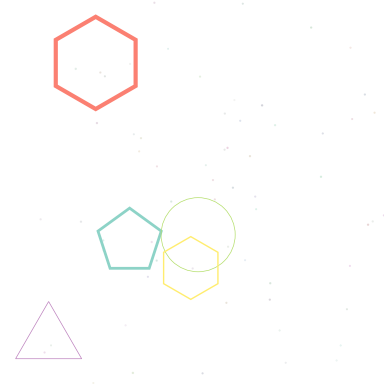[{"shape": "pentagon", "thickness": 2, "radius": 0.43, "center": [0.337, 0.373]}, {"shape": "hexagon", "thickness": 3, "radius": 0.6, "center": [0.249, 0.837]}, {"shape": "circle", "thickness": 0.5, "radius": 0.48, "center": [0.515, 0.39]}, {"shape": "triangle", "thickness": 0.5, "radius": 0.5, "center": [0.126, 0.118]}, {"shape": "hexagon", "thickness": 1, "radius": 0.41, "center": [0.495, 0.304]}]